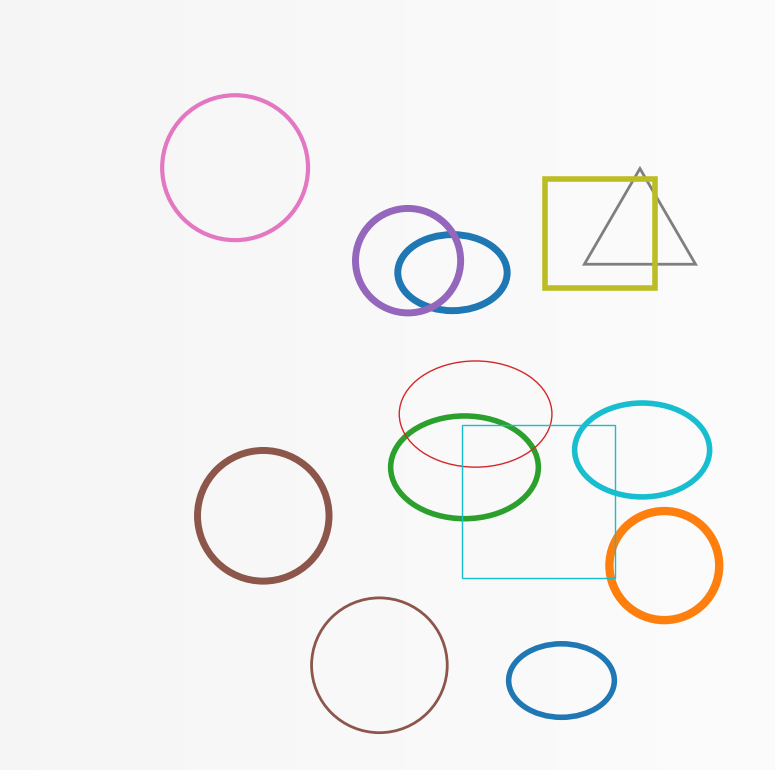[{"shape": "oval", "thickness": 2, "radius": 0.34, "center": [0.725, 0.116]}, {"shape": "oval", "thickness": 2.5, "radius": 0.35, "center": [0.584, 0.646]}, {"shape": "circle", "thickness": 3, "radius": 0.35, "center": [0.857, 0.265]}, {"shape": "oval", "thickness": 2, "radius": 0.48, "center": [0.599, 0.393]}, {"shape": "oval", "thickness": 0.5, "radius": 0.49, "center": [0.614, 0.462]}, {"shape": "circle", "thickness": 2.5, "radius": 0.34, "center": [0.527, 0.661]}, {"shape": "circle", "thickness": 2.5, "radius": 0.42, "center": [0.34, 0.33]}, {"shape": "circle", "thickness": 1, "radius": 0.44, "center": [0.49, 0.136]}, {"shape": "circle", "thickness": 1.5, "radius": 0.47, "center": [0.303, 0.782]}, {"shape": "triangle", "thickness": 1, "radius": 0.41, "center": [0.826, 0.698]}, {"shape": "square", "thickness": 2, "radius": 0.35, "center": [0.774, 0.697]}, {"shape": "oval", "thickness": 2, "radius": 0.44, "center": [0.829, 0.416]}, {"shape": "square", "thickness": 0.5, "radius": 0.49, "center": [0.695, 0.349]}]